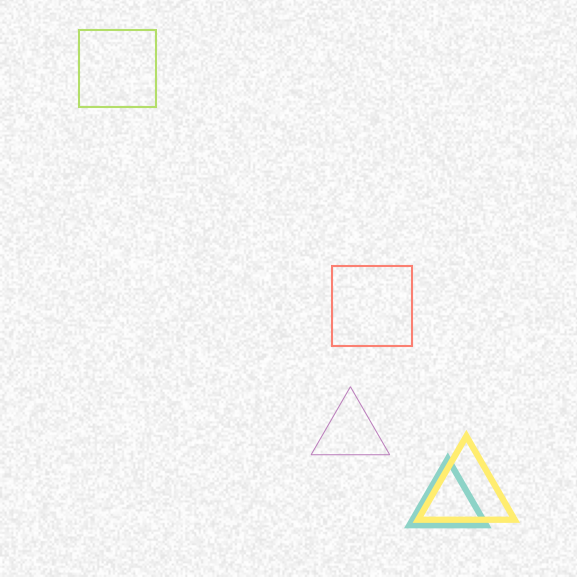[{"shape": "triangle", "thickness": 3, "radius": 0.38, "center": [0.775, 0.128]}, {"shape": "square", "thickness": 1, "radius": 0.35, "center": [0.644, 0.469]}, {"shape": "square", "thickness": 1, "radius": 0.33, "center": [0.203, 0.881]}, {"shape": "triangle", "thickness": 0.5, "radius": 0.39, "center": [0.607, 0.251]}, {"shape": "triangle", "thickness": 3, "radius": 0.48, "center": [0.808, 0.147]}]